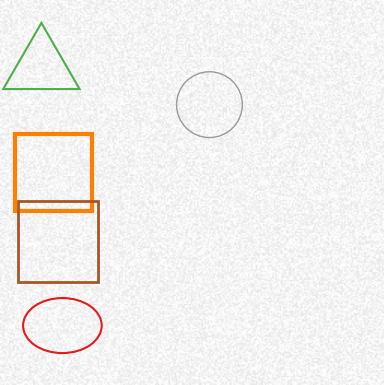[{"shape": "oval", "thickness": 1.5, "radius": 0.51, "center": [0.162, 0.154]}, {"shape": "triangle", "thickness": 1.5, "radius": 0.57, "center": [0.108, 0.826]}, {"shape": "square", "thickness": 3, "radius": 0.5, "center": [0.139, 0.552]}, {"shape": "square", "thickness": 2, "radius": 0.53, "center": [0.151, 0.372]}, {"shape": "circle", "thickness": 1, "radius": 0.43, "center": [0.544, 0.728]}]